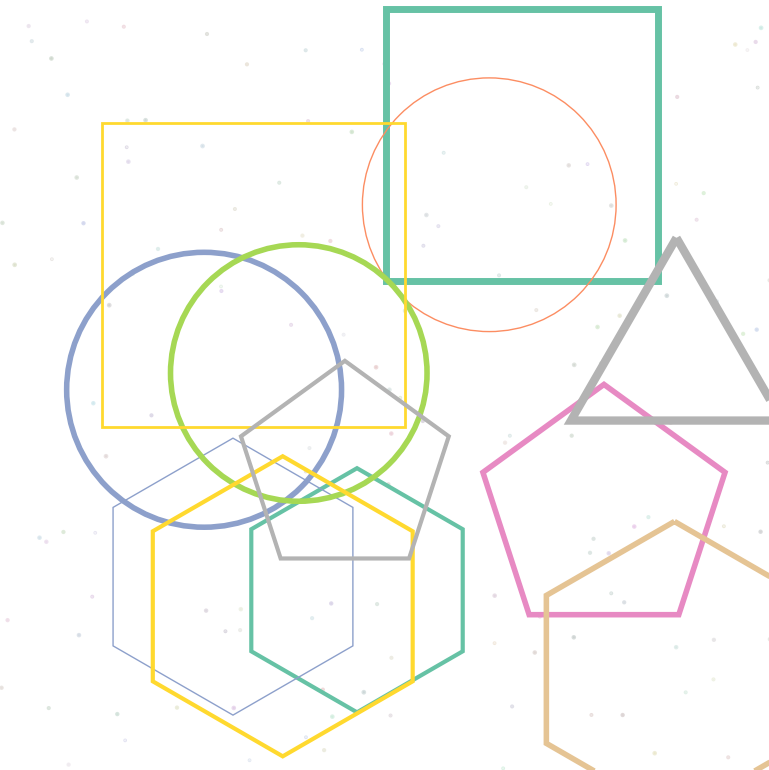[{"shape": "square", "thickness": 2.5, "radius": 0.88, "center": [0.678, 0.812]}, {"shape": "hexagon", "thickness": 1.5, "radius": 0.79, "center": [0.464, 0.233]}, {"shape": "circle", "thickness": 0.5, "radius": 0.82, "center": [0.635, 0.734]}, {"shape": "hexagon", "thickness": 0.5, "radius": 0.9, "center": [0.303, 0.251]}, {"shape": "circle", "thickness": 2, "radius": 0.89, "center": [0.265, 0.494]}, {"shape": "pentagon", "thickness": 2, "radius": 0.83, "center": [0.784, 0.335]}, {"shape": "circle", "thickness": 2, "radius": 0.83, "center": [0.388, 0.516]}, {"shape": "hexagon", "thickness": 1.5, "radius": 0.97, "center": [0.367, 0.213]}, {"shape": "square", "thickness": 1, "radius": 0.98, "center": [0.329, 0.643]}, {"shape": "hexagon", "thickness": 2, "radius": 0.96, "center": [0.876, 0.131]}, {"shape": "pentagon", "thickness": 1.5, "radius": 0.71, "center": [0.448, 0.389]}, {"shape": "triangle", "thickness": 3, "radius": 0.79, "center": [0.879, 0.533]}]